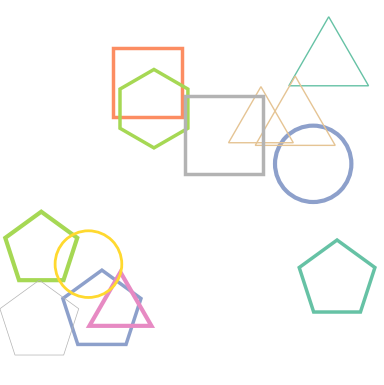[{"shape": "pentagon", "thickness": 2.5, "radius": 0.52, "center": [0.875, 0.273]}, {"shape": "triangle", "thickness": 1, "radius": 0.6, "center": [0.854, 0.837]}, {"shape": "square", "thickness": 2.5, "radius": 0.45, "center": [0.383, 0.786]}, {"shape": "pentagon", "thickness": 2.5, "radius": 0.53, "center": [0.265, 0.192]}, {"shape": "circle", "thickness": 3, "radius": 0.5, "center": [0.813, 0.574]}, {"shape": "triangle", "thickness": 3, "radius": 0.46, "center": [0.313, 0.2]}, {"shape": "pentagon", "thickness": 3, "radius": 0.49, "center": [0.107, 0.352]}, {"shape": "hexagon", "thickness": 2.5, "radius": 0.51, "center": [0.4, 0.718]}, {"shape": "circle", "thickness": 2, "radius": 0.43, "center": [0.23, 0.314]}, {"shape": "triangle", "thickness": 1, "radius": 0.49, "center": [0.678, 0.678]}, {"shape": "triangle", "thickness": 1, "radius": 0.6, "center": [0.767, 0.682]}, {"shape": "square", "thickness": 2.5, "radius": 0.51, "center": [0.582, 0.649]}, {"shape": "pentagon", "thickness": 0.5, "radius": 0.54, "center": [0.102, 0.165]}]